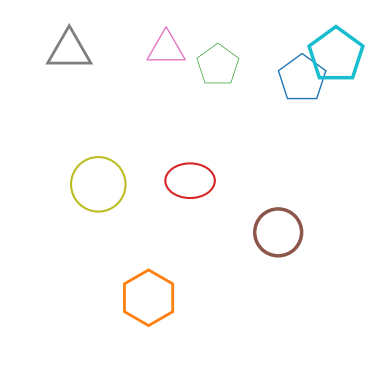[{"shape": "pentagon", "thickness": 1, "radius": 0.32, "center": [0.785, 0.796]}, {"shape": "hexagon", "thickness": 2, "radius": 0.36, "center": [0.386, 0.227]}, {"shape": "pentagon", "thickness": 0.5, "radius": 0.29, "center": [0.566, 0.831]}, {"shape": "oval", "thickness": 1.5, "radius": 0.32, "center": [0.494, 0.531]}, {"shape": "circle", "thickness": 2.5, "radius": 0.3, "center": [0.723, 0.396]}, {"shape": "triangle", "thickness": 1, "radius": 0.29, "center": [0.432, 0.873]}, {"shape": "triangle", "thickness": 2, "radius": 0.32, "center": [0.18, 0.869]}, {"shape": "circle", "thickness": 1.5, "radius": 0.35, "center": [0.255, 0.521]}, {"shape": "pentagon", "thickness": 2.5, "radius": 0.37, "center": [0.873, 0.858]}]